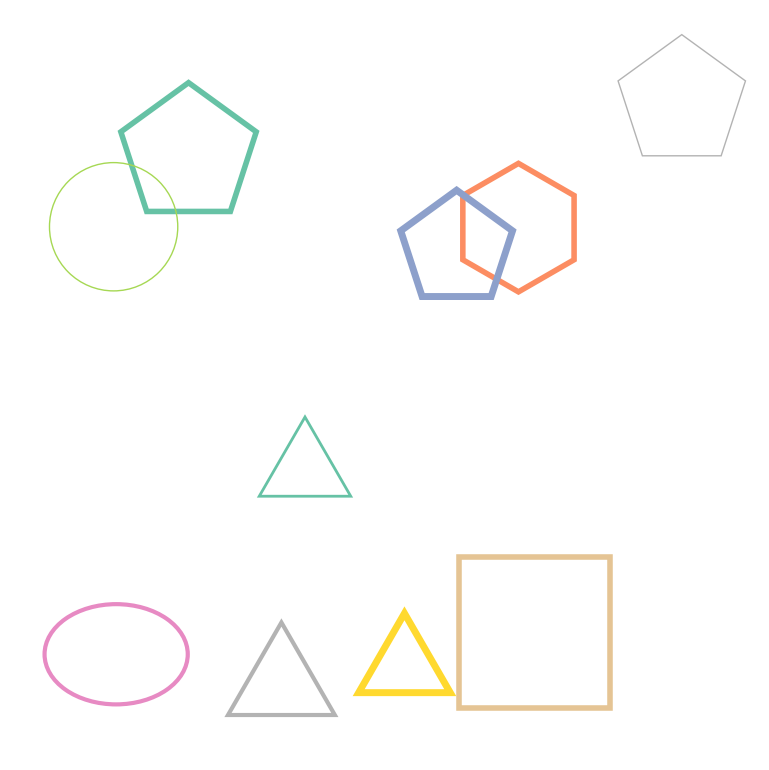[{"shape": "triangle", "thickness": 1, "radius": 0.34, "center": [0.396, 0.39]}, {"shape": "pentagon", "thickness": 2, "radius": 0.46, "center": [0.245, 0.8]}, {"shape": "hexagon", "thickness": 2, "radius": 0.42, "center": [0.673, 0.704]}, {"shape": "pentagon", "thickness": 2.5, "radius": 0.38, "center": [0.593, 0.677]}, {"shape": "oval", "thickness": 1.5, "radius": 0.46, "center": [0.151, 0.15]}, {"shape": "circle", "thickness": 0.5, "radius": 0.42, "center": [0.148, 0.706]}, {"shape": "triangle", "thickness": 2.5, "radius": 0.34, "center": [0.525, 0.135]}, {"shape": "square", "thickness": 2, "radius": 0.49, "center": [0.694, 0.179]}, {"shape": "pentagon", "thickness": 0.5, "radius": 0.43, "center": [0.885, 0.868]}, {"shape": "triangle", "thickness": 1.5, "radius": 0.4, "center": [0.365, 0.111]}]